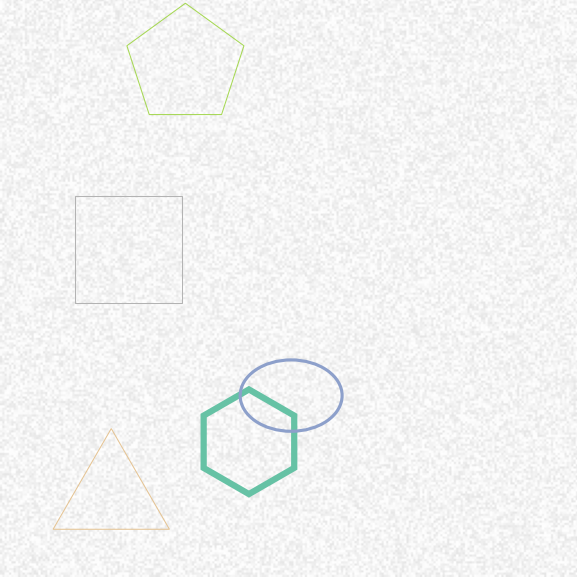[{"shape": "hexagon", "thickness": 3, "radius": 0.45, "center": [0.431, 0.234]}, {"shape": "oval", "thickness": 1.5, "radius": 0.44, "center": [0.504, 0.314]}, {"shape": "pentagon", "thickness": 0.5, "radius": 0.53, "center": [0.321, 0.887]}, {"shape": "triangle", "thickness": 0.5, "radius": 0.58, "center": [0.193, 0.141]}, {"shape": "square", "thickness": 0.5, "radius": 0.46, "center": [0.222, 0.567]}]